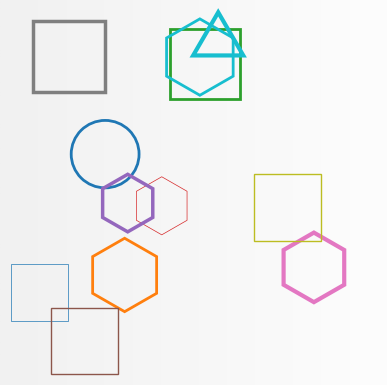[{"shape": "circle", "thickness": 2, "radius": 0.44, "center": [0.271, 0.6]}, {"shape": "square", "thickness": 0.5, "radius": 0.37, "center": [0.103, 0.24]}, {"shape": "hexagon", "thickness": 2, "radius": 0.48, "center": [0.322, 0.286]}, {"shape": "square", "thickness": 2, "radius": 0.46, "center": [0.529, 0.835]}, {"shape": "hexagon", "thickness": 0.5, "radius": 0.38, "center": [0.417, 0.465]}, {"shape": "hexagon", "thickness": 2.5, "radius": 0.37, "center": [0.33, 0.473]}, {"shape": "square", "thickness": 1, "radius": 0.43, "center": [0.218, 0.114]}, {"shape": "hexagon", "thickness": 3, "radius": 0.45, "center": [0.81, 0.306]}, {"shape": "square", "thickness": 2.5, "radius": 0.46, "center": [0.177, 0.854]}, {"shape": "square", "thickness": 1, "radius": 0.43, "center": [0.743, 0.462]}, {"shape": "hexagon", "thickness": 2, "radius": 0.5, "center": [0.516, 0.852]}, {"shape": "triangle", "thickness": 3, "radius": 0.37, "center": [0.563, 0.893]}]